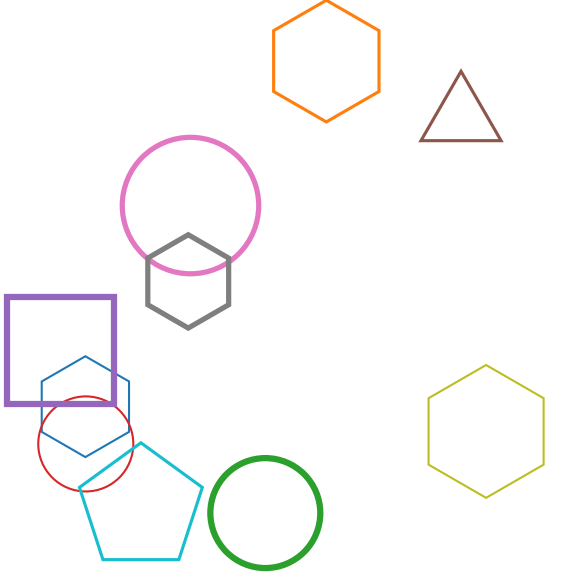[{"shape": "hexagon", "thickness": 1, "radius": 0.44, "center": [0.148, 0.295]}, {"shape": "hexagon", "thickness": 1.5, "radius": 0.53, "center": [0.565, 0.893]}, {"shape": "circle", "thickness": 3, "radius": 0.48, "center": [0.459, 0.111]}, {"shape": "circle", "thickness": 1, "radius": 0.41, "center": [0.149, 0.23]}, {"shape": "square", "thickness": 3, "radius": 0.46, "center": [0.105, 0.393]}, {"shape": "triangle", "thickness": 1.5, "radius": 0.4, "center": [0.798, 0.796]}, {"shape": "circle", "thickness": 2.5, "radius": 0.59, "center": [0.33, 0.643]}, {"shape": "hexagon", "thickness": 2.5, "radius": 0.4, "center": [0.326, 0.512]}, {"shape": "hexagon", "thickness": 1, "radius": 0.58, "center": [0.842, 0.252]}, {"shape": "pentagon", "thickness": 1.5, "radius": 0.56, "center": [0.244, 0.121]}]